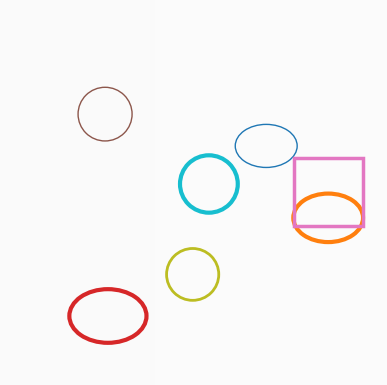[{"shape": "oval", "thickness": 1, "radius": 0.4, "center": [0.687, 0.621]}, {"shape": "oval", "thickness": 3, "radius": 0.45, "center": [0.847, 0.434]}, {"shape": "oval", "thickness": 3, "radius": 0.5, "center": [0.279, 0.179]}, {"shape": "circle", "thickness": 1, "radius": 0.35, "center": [0.271, 0.704]}, {"shape": "square", "thickness": 2.5, "radius": 0.44, "center": [0.848, 0.501]}, {"shape": "circle", "thickness": 2, "radius": 0.34, "center": [0.497, 0.287]}, {"shape": "circle", "thickness": 3, "radius": 0.37, "center": [0.539, 0.522]}]